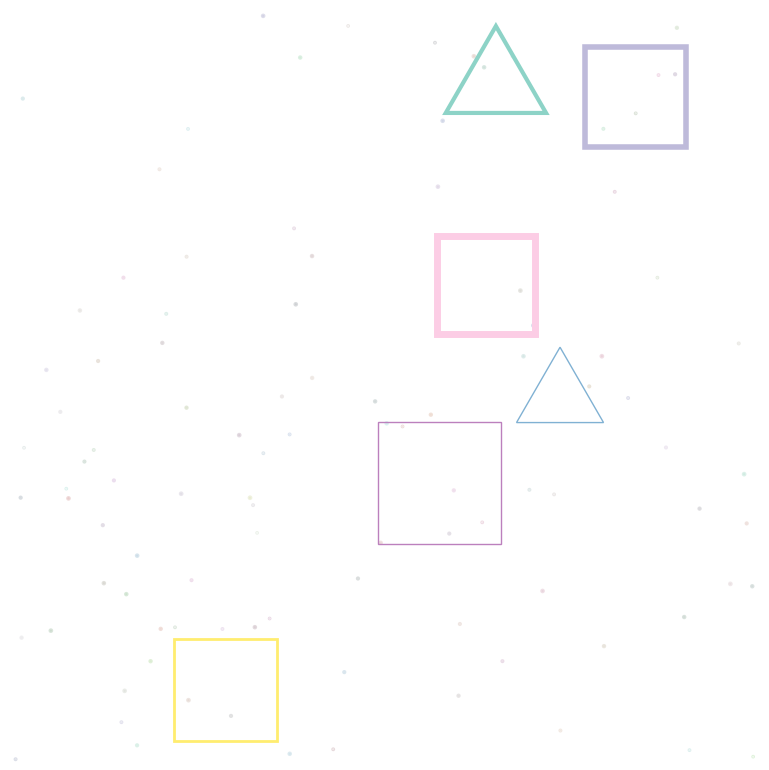[{"shape": "triangle", "thickness": 1.5, "radius": 0.38, "center": [0.644, 0.891]}, {"shape": "square", "thickness": 2, "radius": 0.33, "center": [0.825, 0.874]}, {"shape": "triangle", "thickness": 0.5, "radius": 0.33, "center": [0.727, 0.484]}, {"shape": "square", "thickness": 2.5, "radius": 0.32, "center": [0.631, 0.63]}, {"shape": "square", "thickness": 0.5, "radius": 0.4, "center": [0.571, 0.373]}, {"shape": "square", "thickness": 1, "radius": 0.33, "center": [0.293, 0.104]}]